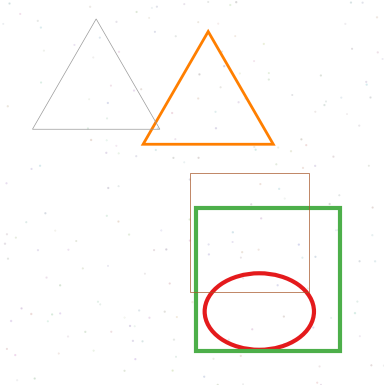[{"shape": "oval", "thickness": 3, "radius": 0.71, "center": [0.674, 0.191]}, {"shape": "square", "thickness": 3, "radius": 0.93, "center": [0.696, 0.274]}, {"shape": "triangle", "thickness": 2, "radius": 0.98, "center": [0.541, 0.723]}, {"shape": "square", "thickness": 0.5, "radius": 0.77, "center": [0.648, 0.397]}, {"shape": "triangle", "thickness": 0.5, "radius": 0.96, "center": [0.25, 0.76]}]